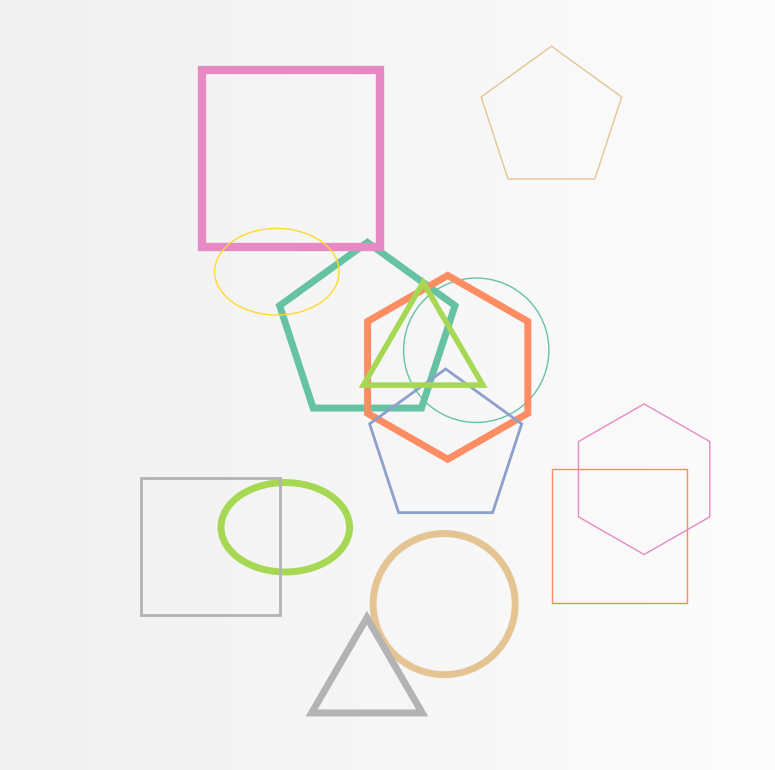[{"shape": "pentagon", "thickness": 2.5, "radius": 0.59, "center": [0.474, 0.566]}, {"shape": "circle", "thickness": 0.5, "radius": 0.47, "center": [0.615, 0.545]}, {"shape": "hexagon", "thickness": 2.5, "radius": 0.6, "center": [0.578, 0.523]}, {"shape": "square", "thickness": 0.5, "radius": 0.43, "center": [0.799, 0.304]}, {"shape": "pentagon", "thickness": 1, "radius": 0.52, "center": [0.575, 0.418]}, {"shape": "square", "thickness": 3, "radius": 0.57, "center": [0.375, 0.794]}, {"shape": "hexagon", "thickness": 0.5, "radius": 0.49, "center": [0.831, 0.378]}, {"shape": "oval", "thickness": 2.5, "radius": 0.41, "center": [0.368, 0.315]}, {"shape": "triangle", "thickness": 2, "radius": 0.44, "center": [0.546, 0.544]}, {"shape": "oval", "thickness": 0.5, "radius": 0.4, "center": [0.357, 0.647]}, {"shape": "pentagon", "thickness": 0.5, "radius": 0.48, "center": [0.711, 0.845]}, {"shape": "circle", "thickness": 2.5, "radius": 0.46, "center": [0.573, 0.215]}, {"shape": "triangle", "thickness": 2.5, "radius": 0.41, "center": [0.473, 0.115]}, {"shape": "square", "thickness": 1, "radius": 0.45, "center": [0.272, 0.29]}]